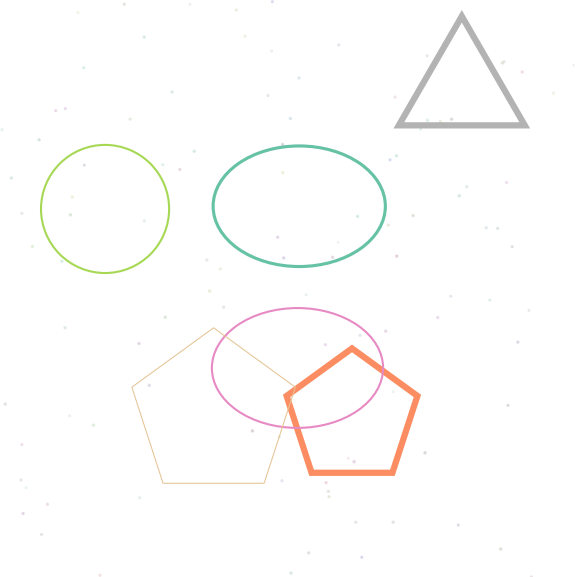[{"shape": "oval", "thickness": 1.5, "radius": 0.75, "center": [0.518, 0.642]}, {"shape": "pentagon", "thickness": 3, "radius": 0.6, "center": [0.61, 0.277]}, {"shape": "oval", "thickness": 1, "radius": 0.74, "center": [0.515, 0.362]}, {"shape": "circle", "thickness": 1, "radius": 0.55, "center": [0.182, 0.637]}, {"shape": "pentagon", "thickness": 0.5, "radius": 0.74, "center": [0.37, 0.283]}, {"shape": "triangle", "thickness": 3, "radius": 0.63, "center": [0.8, 0.845]}]